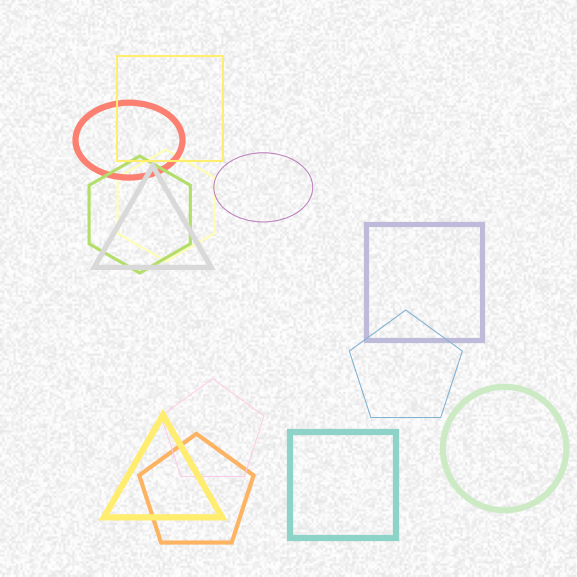[{"shape": "square", "thickness": 3, "radius": 0.46, "center": [0.593, 0.159]}, {"shape": "hexagon", "thickness": 1, "radius": 0.48, "center": [0.287, 0.644]}, {"shape": "square", "thickness": 2.5, "radius": 0.5, "center": [0.735, 0.511]}, {"shape": "oval", "thickness": 3, "radius": 0.46, "center": [0.223, 0.757]}, {"shape": "pentagon", "thickness": 0.5, "radius": 0.51, "center": [0.703, 0.359]}, {"shape": "pentagon", "thickness": 2, "radius": 0.52, "center": [0.34, 0.144]}, {"shape": "hexagon", "thickness": 1.5, "radius": 0.51, "center": [0.242, 0.628]}, {"shape": "pentagon", "thickness": 0.5, "radius": 0.47, "center": [0.368, 0.25]}, {"shape": "triangle", "thickness": 2.5, "radius": 0.59, "center": [0.264, 0.595]}, {"shape": "oval", "thickness": 0.5, "radius": 0.43, "center": [0.456, 0.675]}, {"shape": "circle", "thickness": 3, "radius": 0.53, "center": [0.874, 0.222]}, {"shape": "triangle", "thickness": 3, "radius": 0.59, "center": [0.282, 0.162]}, {"shape": "square", "thickness": 1, "radius": 0.46, "center": [0.295, 0.811]}]